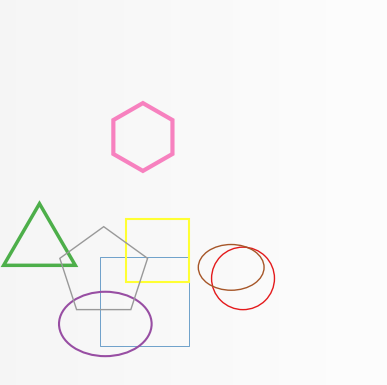[{"shape": "circle", "thickness": 1, "radius": 0.41, "center": [0.627, 0.277]}, {"shape": "square", "thickness": 0.5, "radius": 0.58, "center": [0.373, 0.216]}, {"shape": "triangle", "thickness": 2.5, "radius": 0.53, "center": [0.102, 0.364]}, {"shape": "oval", "thickness": 1.5, "radius": 0.6, "center": [0.272, 0.159]}, {"shape": "square", "thickness": 1.5, "radius": 0.41, "center": [0.406, 0.349]}, {"shape": "oval", "thickness": 1, "radius": 0.42, "center": [0.597, 0.306]}, {"shape": "hexagon", "thickness": 3, "radius": 0.44, "center": [0.369, 0.644]}, {"shape": "pentagon", "thickness": 1, "radius": 0.6, "center": [0.268, 0.292]}]